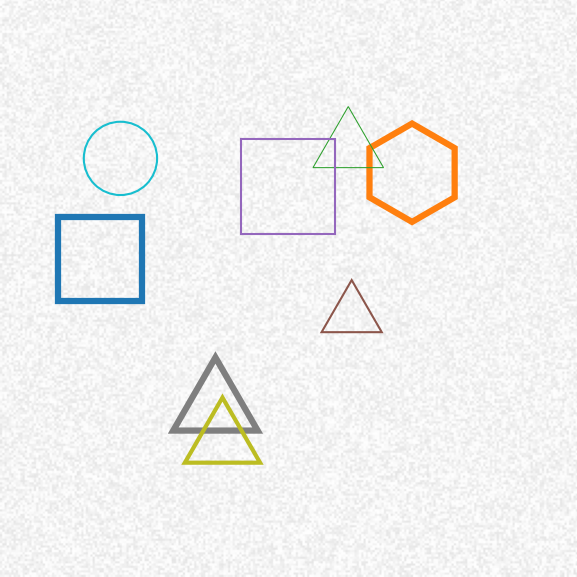[{"shape": "square", "thickness": 3, "radius": 0.36, "center": [0.174, 0.55]}, {"shape": "hexagon", "thickness": 3, "radius": 0.43, "center": [0.714, 0.7]}, {"shape": "triangle", "thickness": 0.5, "radius": 0.35, "center": [0.603, 0.744]}, {"shape": "square", "thickness": 1, "radius": 0.41, "center": [0.499, 0.676]}, {"shape": "triangle", "thickness": 1, "radius": 0.3, "center": [0.609, 0.454]}, {"shape": "triangle", "thickness": 3, "radius": 0.42, "center": [0.373, 0.296]}, {"shape": "triangle", "thickness": 2, "radius": 0.38, "center": [0.385, 0.236]}, {"shape": "circle", "thickness": 1, "radius": 0.32, "center": [0.209, 0.725]}]